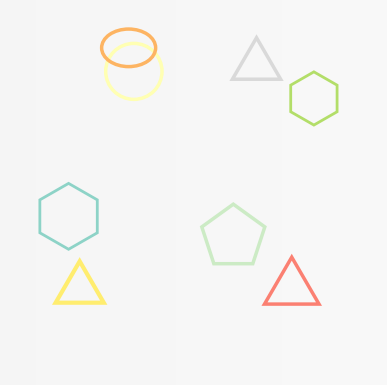[{"shape": "hexagon", "thickness": 2, "radius": 0.43, "center": [0.177, 0.438]}, {"shape": "circle", "thickness": 2.5, "radius": 0.36, "center": [0.345, 0.815]}, {"shape": "triangle", "thickness": 2.5, "radius": 0.41, "center": [0.753, 0.251]}, {"shape": "oval", "thickness": 2.5, "radius": 0.35, "center": [0.332, 0.876]}, {"shape": "hexagon", "thickness": 2, "radius": 0.35, "center": [0.81, 0.744]}, {"shape": "triangle", "thickness": 2.5, "radius": 0.36, "center": [0.662, 0.83]}, {"shape": "pentagon", "thickness": 2.5, "radius": 0.43, "center": [0.602, 0.384]}, {"shape": "triangle", "thickness": 3, "radius": 0.36, "center": [0.206, 0.25]}]